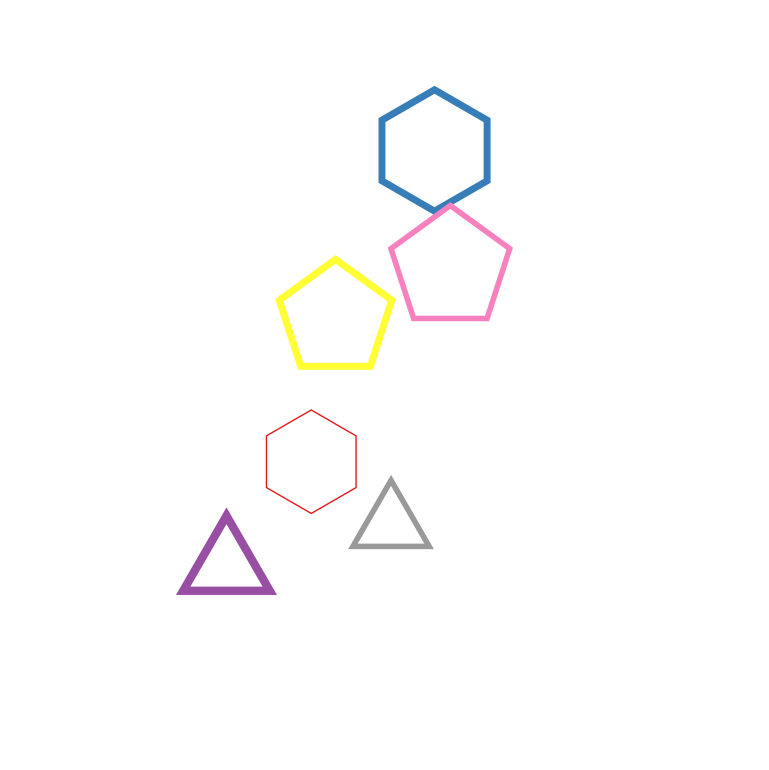[{"shape": "hexagon", "thickness": 0.5, "radius": 0.34, "center": [0.404, 0.4]}, {"shape": "hexagon", "thickness": 2.5, "radius": 0.39, "center": [0.564, 0.805]}, {"shape": "triangle", "thickness": 3, "radius": 0.32, "center": [0.294, 0.265]}, {"shape": "pentagon", "thickness": 2.5, "radius": 0.38, "center": [0.436, 0.586]}, {"shape": "pentagon", "thickness": 2, "radius": 0.41, "center": [0.585, 0.652]}, {"shape": "triangle", "thickness": 2, "radius": 0.29, "center": [0.508, 0.319]}]